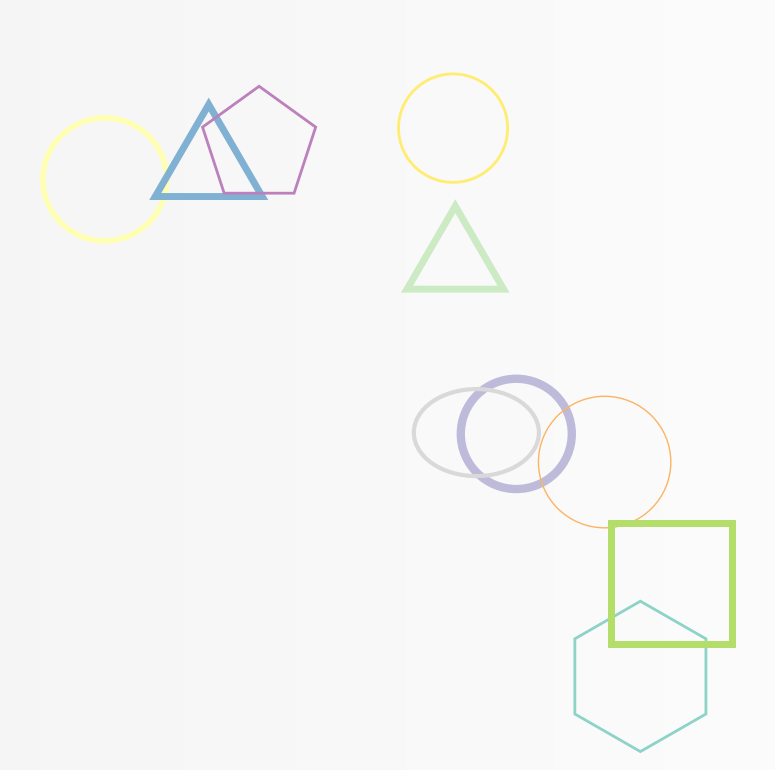[{"shape": "hexagon", "thickness": 1, "radius": 0.49, "center": [0.826, 0.122]}, {"shape": "circle", "thickness": 2, "radius": 0.4, "center": [0.135, 0.767]}, {"shape": "circle", "thickness": 3, "radius": 0.36, "center": [0.666, 0.436]}, {"shape": "triangle", "thickness": 2.5, "radius": 0.4, "center": [0.269, 0.785]}, {"shape": "circle", "thickness": 0.5, "radius": 0.43, "center": [0.78, 0.4]}, {"shape": "square", "thickness": 2.5, "radius": 0.39, "center": [0.866, 0.243]}, {"shape": "oval", "thickness": 1.5, "radius": 0.4, "center": [0.615, 0.438]}, {"shape": "pentagon", "thickness": 1, "radius": 0.38, "center": [0.334, 0.811]}, {"shape": "triangle", "thickness": 2.5, "radius": 0.36, "center": [0.587, 0.66]}, {"shape": "circle", "thickness": 1, "radius": 0.35, "center": [0.585, 0.834]}]